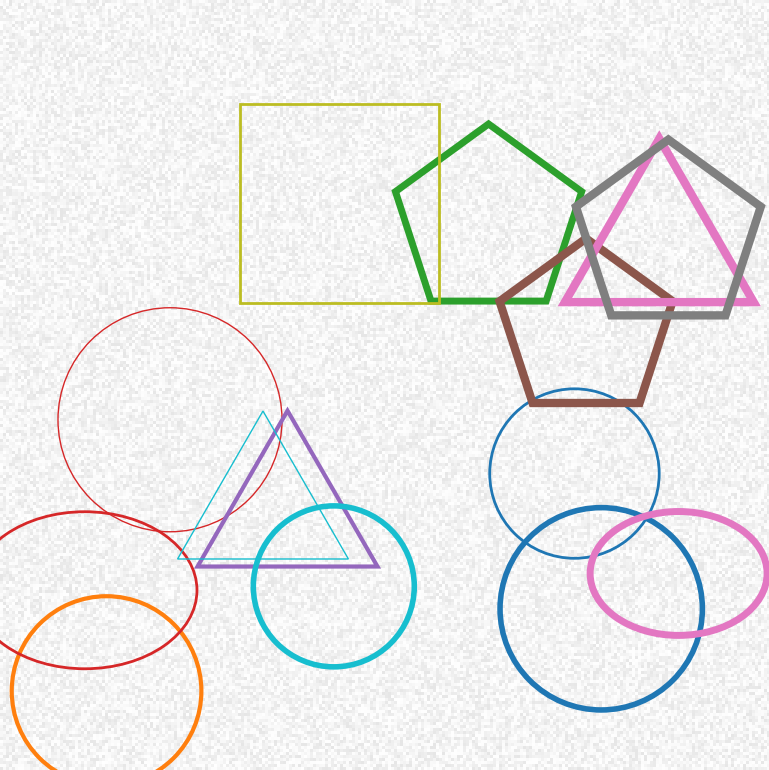[{"shape": "circle", "thickness": 2, "radius": 0.66, "center": [0.781, 0.209]}, {"shape": "circle", "thickness": 1, "radius": 0.55, "center": [0.746, 0.385]}, {"shape": "circle", "thickness": 1.5, "radius": 0.62, "center": [0.138, 0.103]}, {"shape": "pentagon", "thickness": 2.5, "radius": 0.64, "center": [0.635, 0.712]}, {"shape": "oval", "thickness": 1, "radius": 0.73, "center": [0.11, 0.233]}, {"shape": "circle", "thickness": 0.5, "radius": 0.73, "center": [0.221, 0.455]}, {"shape": "triangle", "thickness": 1.5, "radius": 0.67, "center": [0.373, 0.332]}, {"shape": "pentagon", "thickness": 3, "radius": 0.59, "center": [0.761, 0.572]}, {"shape": "oval", "thickness": 2.5, "radius": 0.57, "center": [0.881, 0.255]}, {"shape": "triangle", "thickness": 3, "radius": 0.71, "center": [0.856, 0.678]}, {"shape": "pentagon", "thickness": 3, "radius": 0.63, "center": [0.868, 0.693]}, {"shape": "square", "thickness": 1, "radius": 0.65, "center": [0.441, 0.736]}, {"shape": "circle", "thickness": 2, "radius": 0.52, "center": [0.434, 0.238]}, {"shape": "triangle", "thickness": 0.5, "radius": 0.64, "center": [0.342, 0.338]}]